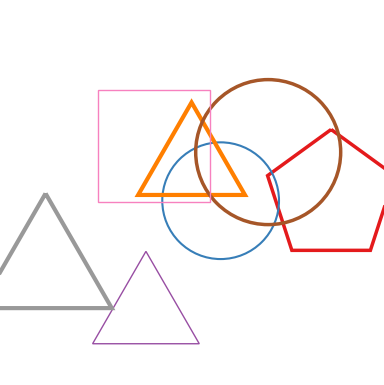[{"shape": "pentagon", "thickness": 2.5, "radius": 0.87, "center": [0.86, 0.49]}, {"shape": "circle", "thickness": 1.5, "radius": 0.76, "center": [0.573, 0.479]}, {"shape": "triangle", "thickness": 1, "radius": 0.8, "center": [0.379, 0.187]}, {"shape": "triangle", "thickness": 3, "radius": 0.8, "center": [0.498, 0.574]}, {"shape": "circle", "thickness": 2.5, "radius": 0.94, "center": [0.697, 0.605]}, {"shape": "square", "thickness": 1, "radius": 0.73, "center": [0.401, 0.622]}, {"shape": "triangle", "thickness": 3, "radius": 0.99, "center": [0.118, 0.299]}]